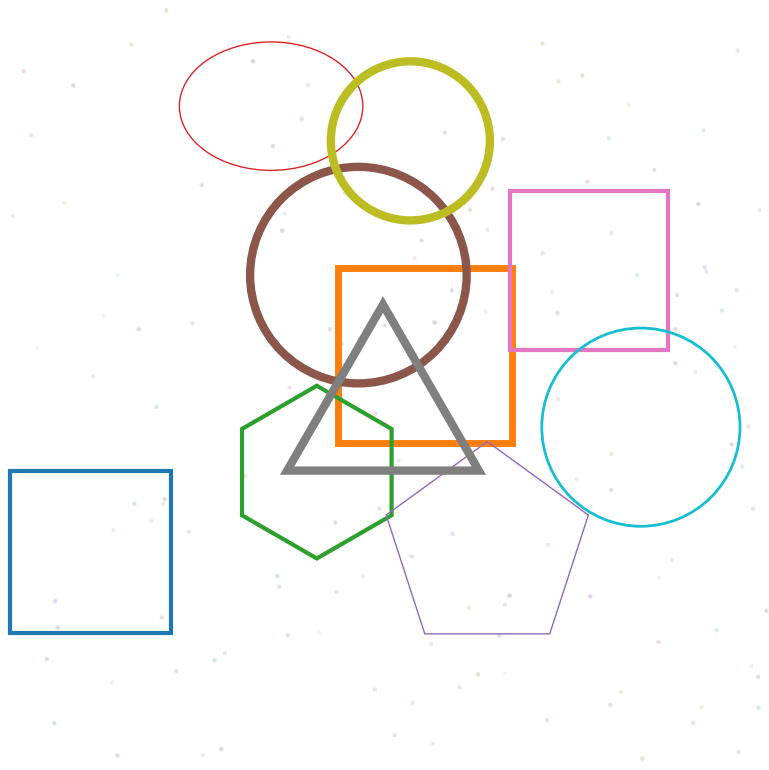[{"shape": "square", "thickness": 1.5, "radius": 0.53, "center": [0.118, 0.283]}, {"shape": "square", "thickness": 2.5, "radius": 0.57, "center": [0.552, 0.538]}, {"shape": "hexagon", "thickness": 1.5, "radius": 0.56, "center": [0.411, 0.387]}, {"shape": "oval", "thickness": 0.5, "radius": 0.6, "center": [0.352, 0.862]}, {"shape": "pentagon", "thickness": 0.5, "radius": 0.69, "center": [0.633, 0.288]}, {"shape": "circle", "thickness": 3, "radius": 0.7, "center": [0.465, 0.643]}, {"shape": "square", "thickness": 1.5, "radius": 0.51, "center": [0.765, 0.649]}, {"shape": "triangle", "thickness": 3, "radius": 0.72, "center": [0.497, 0.461]}, {"shape": "circle", "thickness": 3, "radius": 0.52, "center": [0.533, 0.817]}, {"shape": "circle", "thickness": 1, "radius": 0.64, "center": [0.832, 0.445]}]